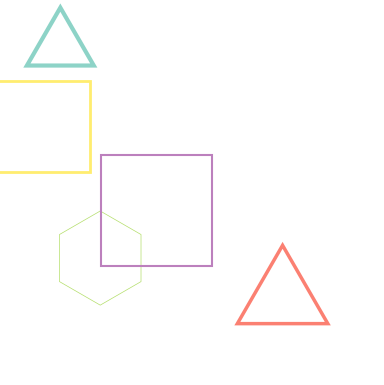[{"shape": "triangle", "thickness": 3, "radius": 0.5, "center": [0.157, 0.88]}, {"shape": "triangle", "thickness": 2.5, "radius": 0.68, "center": [0.734, 0.227]}, {"shape": "hexagon", "thickness": 0.5, "radius": 0.61, "center": [0.26, 0.33]}, {"shape": "square", "thickness": 1.5, "radius": 0.72, "center": [0.406, 0.454]}, {"shape": "square", "thickness": 2, "radius": 0.59, "center": [0.115, 0.671]}]